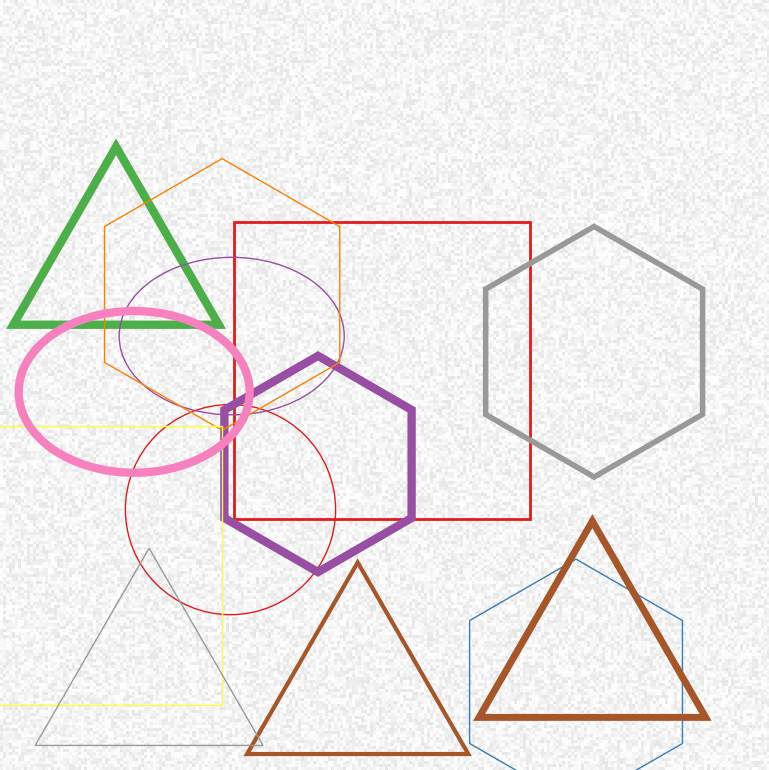[{"shape": "square", "thickness": 1, "radius": 0.96, "center": [0.496, 0.519]}, {"shape": "circle", "thickness": 0.5, "radius": 0.68, "center": [0.299, 0.338]}, {"shape": "hexagon", "thickness": 0.5, "radius": 0.8, "center": [0.748, 0.114]}, {"shape": "triangle", "thickness": 3, "radius": 0.77, "center": [0.151, 0.655]}, {"shape": "hexagon", "thickness": 3, "radius": 0.7, "center": [0.413, 0.397]}, {"shape": "oval", "thickness": 0.5, "radius": 0.73, "center": [0.301, 0.564]}, {"shape": "hexagon", "thickness": 0.5, "radius": 0.88, "center": [0.289, 0.618]}, {"shape": "square", "thickness": 0.5, "radius": 0.91, "center": [0.107, 0.265]}, {"shape": "triangle", "thickness": 1.5, "radius": 0.83, "center": [0.465, 0.104]}, {"shape": "triangle", "thickness": 2.5, "radius": 0.85, "center": [0.769, 0.153]}, {"shape": "oval", "thickness": 3, "radius": 0.75, "center": [0.174, 0.491]}, {"shape": "triangle", "thickness": 0.5, "radius": 0.85, "center": [0.194, 0.117]}, {"shape": "hexagon", "thickness": 2, "radius": 0.81, "center": [0.772, 0.543]}]